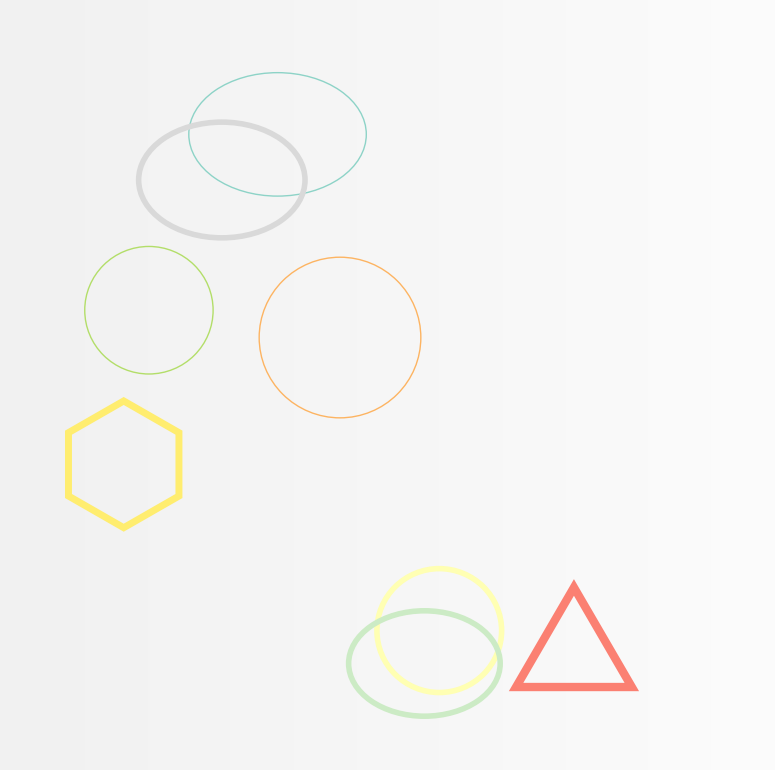[{"shape": "oval", "thickness": 0.5, "radius": 0.57, "center": [0.358, 0.825]}, {"shape": "circle", "thickness": 2, "radius": 0.4, "center": [0.567, 0.181]}, {"shape": "triangle", "thickness": 3, "radius": 0.43, "center": [0.741, 0.151]}, {"shape": "circle", "thickness": 0.5, "radius": 0.52, "center": [0.439, 0.562]}, {"shape": "circle", "thickness": 0.5, "radius": 0.41, "center": [0.192, 0.597]}, {"shape": "oval", "thickness": 2, "radius": 0.54, "center": [0.286, 0.766]}, {"shape": "oval", "thickness": 2, "radius": 0.49, "center": [0.548, 0.138]}, {"shape": "hexagon", "thickness": 2.5, "radius": 0.41, "center": [0.16, 0.397]}]